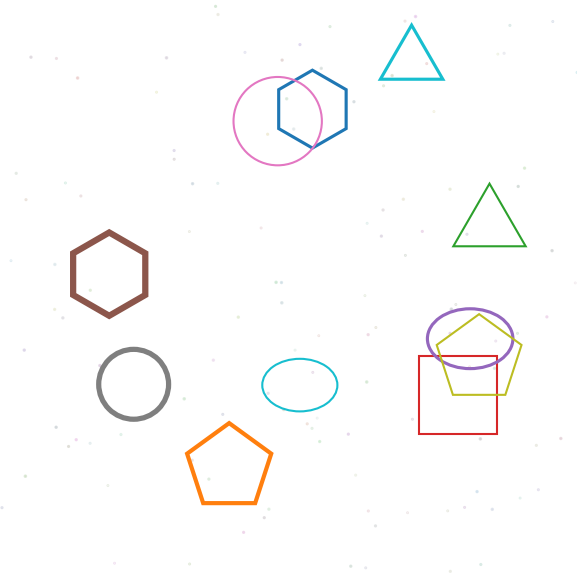[{"shape": "hexagon", "thickness": 1.5, "radius": 0.34, "center": [0.541, 0.81]}, {"shape": "pentagon", "thickness": 2, "radius": 0.38, "center": [0.397, 0.19]}, {"shape": "triangle", "thickness": 1, "radius": 0.36, "center": [0.848, 0.609]}, {"shape": "square", "thickness": 1, "radius": 0.34, "center": [0.793, 0.315]}, {"shape": "oval", "thickness": 1.5, "radius": 0.37, "center": [0.814, 0.413]}, {"shape": "hexagon", "thickness": 3, "radius": 0.36, "center": [0.189, 0.524]}, {"shape": "circle", "thickness": 1, "radius": 0.38, "center": [0.481, 0.789]}, {"shape": "circle", "thickness": 2.5, "radius": 0.3, "center": [0.231, 0.334]}, {"shape": "pentagon", "thickness": 1, "radius": 0.39, "center": [0.83, 0.378]}, {"shape": "triangle", "thickness": 1.5, "radius": 0.31, "center": [0.713, 0.893]}, {"shape": "oval", "thickness": 1, "radius": 0.33, "center": [0.519, 0.332]}]